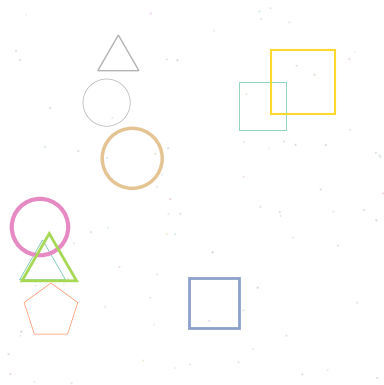[{"shape": "square", "thickness": 0.5, "radius": 0.31, "center": [0.682, 0.724]}, {"shape": "triangle", "thickness": 0.5, "radius": 0.34, "center": [0.111, 0.308]}, {"shape": "pentagon", "thickness": 0.5, "radius": 0.37, "center": [0.132, 0.192]}, {"shape": "square", "thickness": 2, "radius": 0.32, "center": [0.556, 0.213]}, {"shape": "circle", "thickness": 3, "radius": 0.37, "center": [0.104, 0.41]}, {"shape": "triangle", "thickness": 2, "radius": 0.41, "center": [0.128, 0.312]}, {"shape": "square", "thickness": 1.5, "radius": 0.42, "center": [0.787, 0.786]}, {"shape": "circle", "thickness": 2.5, "radius": 0.39, "center": [0.343, 0.589]}, {"shape": "triangle", "thickness": 1, "radius": 0.31, "center": [0.307, 0.847]}, {"shape": "circle", "thickness": 0.5, "radius": 0.31, "center": [0.277, 0.733]}]